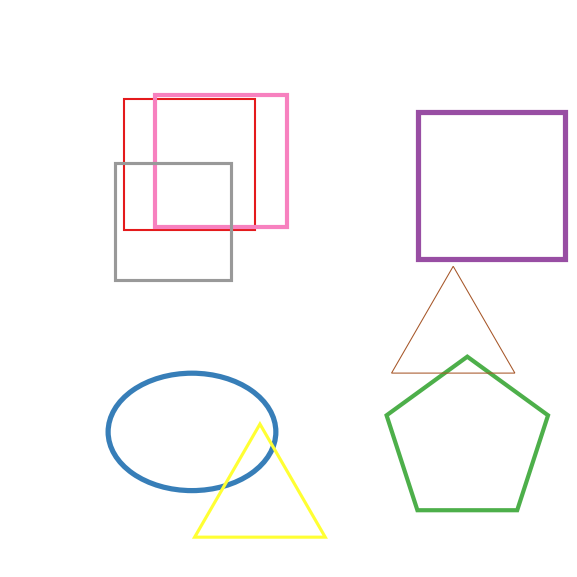[{"shape": "square", "thickness": 1, "radius": 0.57, "center": [0.329, 0.714]}, {"shape": "oval", "thickness": 2.5, "radius": 0.73, "center": [0.332, 0.251]}, {"shape": "pentagon", "thickness": 2, "radius": 0.73, "center": [0.809, 0.235]}, {"shape": "square", "thickness": 2.5, "radius": 0.64, "center": [0.851, 0.678]}, {"shape": "triangle", "thickness": 1.5, "radius": 0.65, "center": [0.45, 0.134]}, {"shape": "triangle", "thickness": 0.5, "radius": 0.62, "center": [0.785, 0.415]}, {"shape": "square", "thickness": 2, "radius": 0.57, "center": [0.382, 0.721]}, {"shape": "square", "thickness": 1.5, "radius": 0.5, "center": [0.3, 0.616]}]